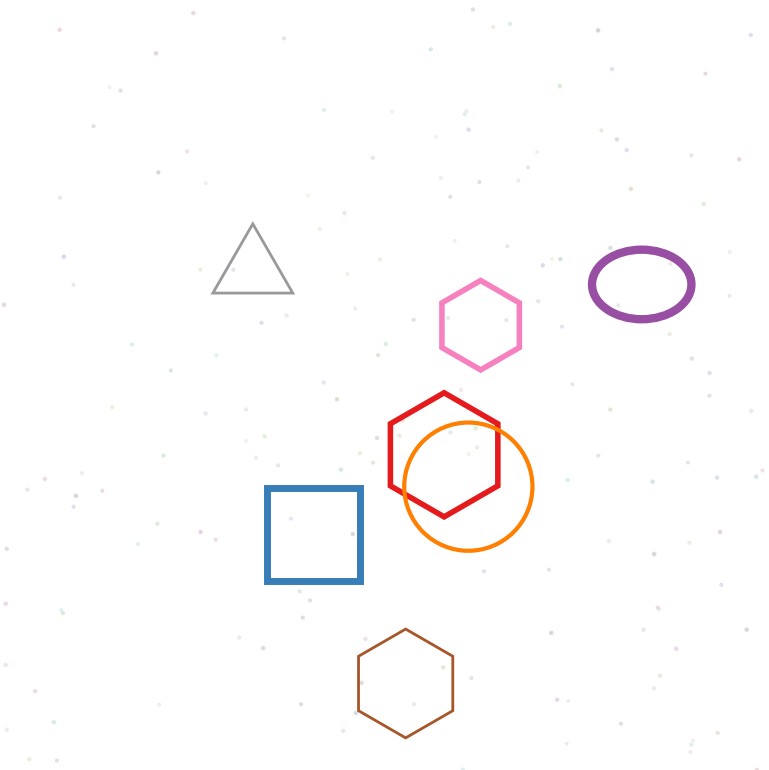[{"shape": "hexagon", "thickness": 2, "radius": 0.4, "center": [0.577, 0.409]}, {"shape": "square", "thickness": 2.5, "radius": 0.3, "center": [0.407, 0.306]}, {"shape": "oval", "thickness": 3, "radius": 0.32, "center": [0.833, 0.631]}, {"shape": "circle", "thickness": 1.5, "radius": 0.42, "center": [0.608, 0.368]}, {"shape": "hexagon", "thickness": 1, "radius": 0.35, "center": [0.527, 0.112]}, {"shape": "hexagon", "thickness": 2, "radius": 0.29, "center": [0.624, 0.578]}, {"shape": "triangle", "thickness": 1, "radius": 0.3, "center": [0.328, 0.649]}]